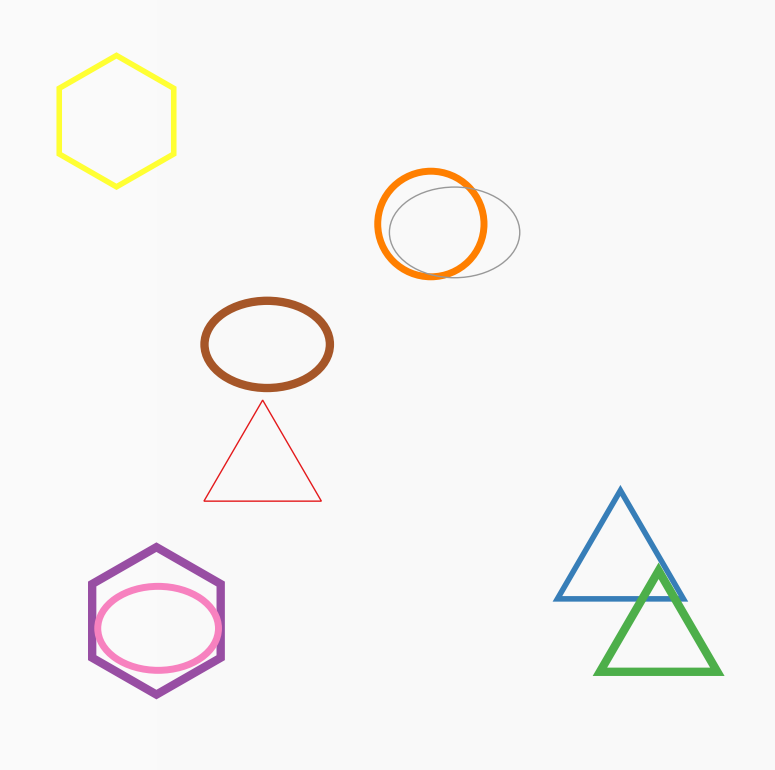[{"shape": "triangle", "thickness": 0.5, "radius": 0.44, "center": [0.339, 0.393]}, {"shape": "triangle", "thickness": 2, "radius": 0.47, "center": [0.801, 0.269]}, {"shape": "triangle", "thickness": 3, "radius": 0.44, "center": [0.85, 0.171]}, {"shape": "hexagon", "thickness": 3, "radius": 0.48, "center": [0.202, 0.194]}, {"shape": "circle", "thickness": 2.5, "radius": 0.34, "center": [0.556, 0.709]}, {"shape": "hexagon", "thickness": 2, "radius": 0.43, "center": [0.15, 0.843]}, {"shape": "oval", "thickness": 3, "radius": 0.4, "center": [0.345, 0.553]}, {"shape": "oval", "thickness": 2.5, "radius": 0.39, "center": [0.204, 0.184]}, {"shape": "oval", "thickness": 0.5, "radius": 0.42, "center": [0.587, 0.698]}]